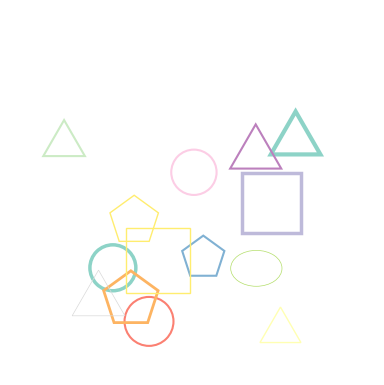[{"shape": "circle", "thickness": 2.5, "radius": 0.3, "center": [0.293, 0.304]}, {"shape": "triangle", "thickness": 3, "radius": 0.37, "center": [0.768, 0.636]}, {"shape": "triangle", "thickness": 1, "radius": 0.31, "center": [0.728, 0.141]}, {"shape": "square", "thickness": 2.5, "radius": 0.39, "center": [0.705, 0.473]}, {"shape": "circle", "thickness": 1.5, "radius": 0.32, "center": [0.387, 0.165]}, {"shape": "pentagon", "thickness": 1.5, "radius": 0.29, "center": [0.528, 0.33]}, {"shape": "pentagon", "thickness": 2, "radius": 0.37, "center": [0.34, 0.222]}, {"shape": "oval", "thickness": 0.5, "radius": 0.33, "center": [0.666, 0.303]}, {"shape": "circle", "thickness": 1.5, "radius": 0.29, "center": [0.504, 0.553]}, {"shape": "triangle", "thickness": 0.5, "radius": 0.4, "center": [0.256, 0.219]}, {"shape": "triangle", "thickness": 1.5, "radius": 0.38, "center": [0.664, 0.6]}, {"shape": "triangle", "thickness": 1.5, "radius": 0.31, "center": [0.166, 0.626]}, {"shape": "pentagon", "thickness": 1, "radius": 0.33, "center": [0.349, 0.427]}, {"shape": "square", "thickness": 1, "radius": 0.42, "center": [0.41, 0.324]}]